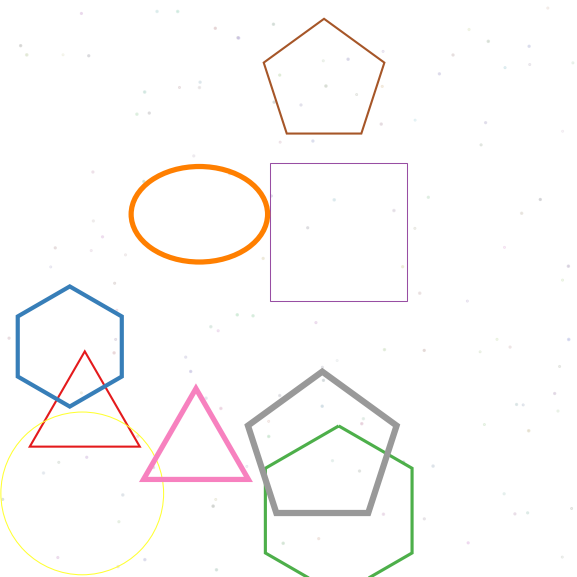[{"shape": "triangle", "thickness": 1, "radius": 0.55, "center": [0.147, 0.281]}, {"shape": "hexagon", "thickness": 2, "radius": 0.52, "center": [0.121, 0.399]}, {"shape": "hexagon", "thickness": 1.5, "radius": 0.73, "center": [0.587, 0.115]}, {"shape": "square", "thickness": 0.5, "radius": 0.59, "center": [0.586, 0.597]}, {"shape": "oval", "thickness": 2.5, "radius": 0.59, "center": [0.345, 0.628]}, {"shape": "circle", "thickness": 0.5, "radius": 0.7, "center": [0.142, 0.145]}, {"shape": "pentagon", "thickness": 1, "radius": 0.55, "center": [0.561, 0.857]}, {"shape": "triangle", "thickness": 2.5, "radius": 0.52, "center": [0.339, 0.221]}, {"shape": "pentagon", "thickness": 3, "radius": 0.68, "center": [0.558, 0.22]}]